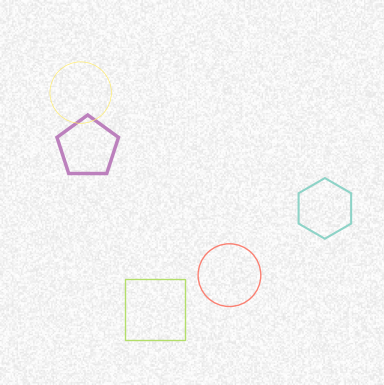[{"shape": "hexagon", "thickness": 1.5, "radius": 0.39, "center": [0.844, 0.459]}, {"shape": "circle", "thickness": 1, "radius": 0.41, "center": [0.596, 0.285]}, {"shape": "square", "thickness": 1, "radius": 0.39, "center": [0.403, 0.196]}, {"shape": "pentagon", "thickness": 2.5, "radius": 0.42, "center": [0.228, 0.617]}, {"shape": "circle", "thickness": 0.5, "radius": 0.4, "center": [0.21, 0.759]}]